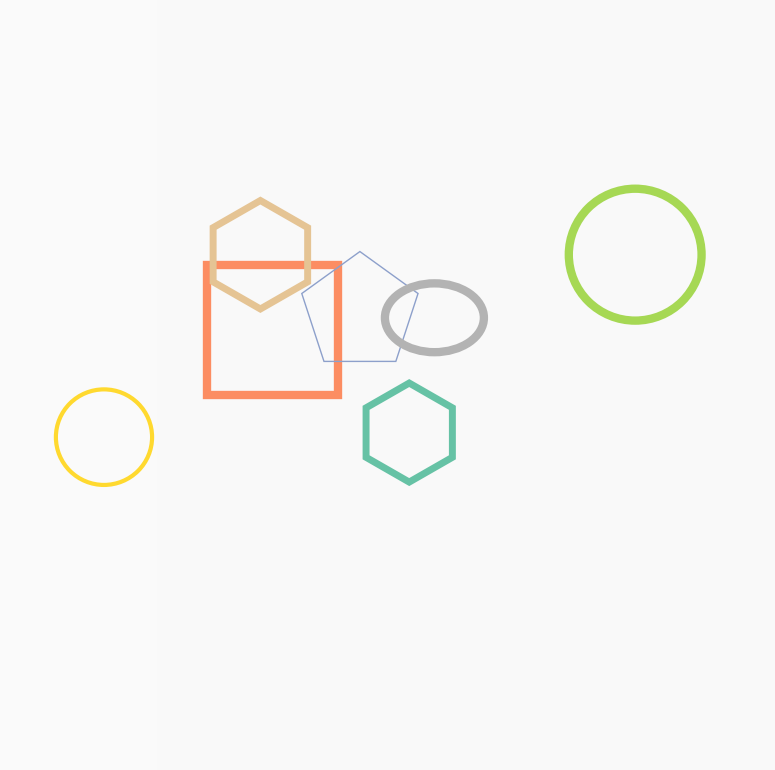[{"shape": "hexagon", "thickness": 2.5, "radius": 0.32, "center": [0.528, 0.438]}, {"shape": "square", "thickness": 3, "radius": 0.42, "center": [0.352, 0.572]}, {"shape": "pentagon", "thickness": 0.5, "radius": 0.39, "center": [0.464, 0.594]}, {"shape": "circle", "thickness": 3, "radius": 0.43, "center": [0.82, 0.669]}, {"shape": "circle", "thickness": 1.5, "radius": 0.31, "center": [0.134, 0.432]}, {"shape": "hexagon", "thickness": 2.5, "radius": 0.35, "center": [0.336, 0.669]}, {"shape": "oval", "thickness": 3, "radius": 0.32, "center": [0.561, 0.587]}]